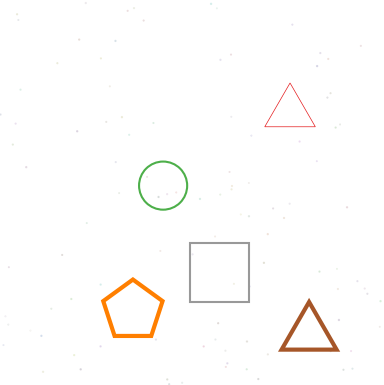[{"shape": "triangle", "thickness": 0.5, "radius": 0.38, "center": [0.753, 0.709]}, {"shape": "circle", "thickness": 1.5, "radius": 0.31, "center": [0.424, 0.518]}, {"shape": "pentagon", "thickness": 3, "radius": 0.4, "center": [0.345, 0.193]}, {"shape": "triangle", "thickness": 3, "radius": 0.41, "center": [0.803, 0.133]}, {"shape": "square", "thickness": 1.5, "radius": 0.38, "center": [0.571, 0.293]}]